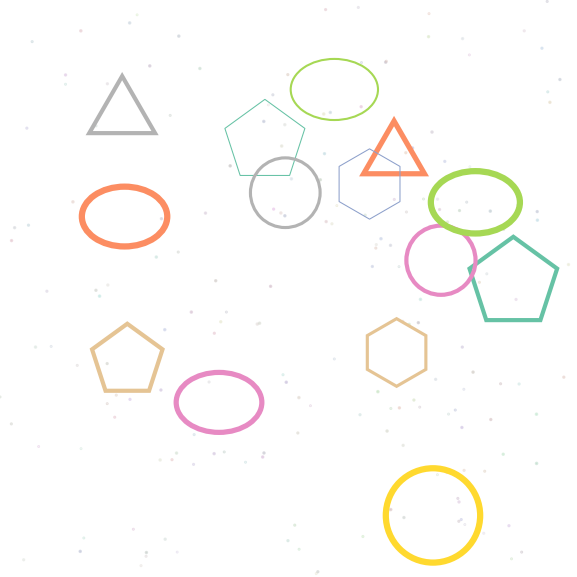[{"shape": "pentagon", "thickness": 0.5, "radius": 0.36, "center": [0.459, 0.754]}, {"shape": "pentagon", "thickness": 2, "radius": 0.4, "center": [0.889, 0.509]}, {"shape": "oval", "thickness": 3, "radius": 0.37, "center": [0.216, 0.624]}, {"shape": "triangle", "thickness": 2.5, "radius": 0.3, "center": [0.682, 0.729]}, {"shape": "hexagon", "thickness": 0.5, "radius": 0.3, "center": [0.64, 0.681]}, {"shape": "circle", "thickness": 2, "radius": 0.3, "center": [0.764, 0.549]}, {"shape": "oval", "thickness": 2.5, "radius": 0.37, "center": [0.379, 0.302]}, {"shape": "oval", "thickness": 3, "radius": 0.39, "center": [0.823, 0.649]}, {"shape": "oval", "thickness": 1, "radius": 0.38, "center": [0.579, 0.844]}, {"shape": "circle", "thickness": 3, "radius": 0.41, "center": [0.75, 0.107]}, {"shape": "hexagon", "thickness": 1.5, "radius": 0.29, "center": [0.687, 0.389]}, {"shape": "pentagon", "thickness": 2, "radius": 0.32, "center": [0.22, 0.374]}, {"shape": "circle", "thickness": 1.5, "radius": 0.3, "center": [0.494, 0.665]}, {"shape": "triangle", "thickness": 2, "radius": 0.33, "center": [0.212, 0.802]}]